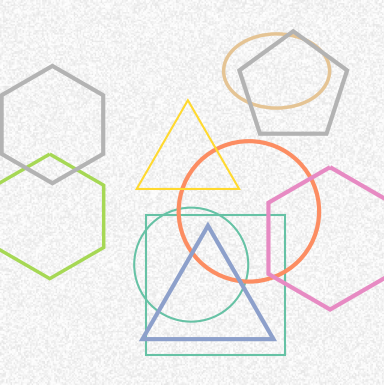[{"shape": "circle", "thickness": 1.5, "radius": 0.74, "center": [0.497, 0.313]}, {"shape": "square", "thickness": 1.5, "radius": 0.91, "center": [0.56, 0.259]}, {"shape": "circle", "thickness": 3, "radius": 0.91, "center": [0.646, 0.451]}, {"shape": "triangle", "thickness": 3, "radius": 0.98, "center": [0.54, 0.217]}, {"shape": "hexagon", "thickness": 3, "radius": 0.92, "center": [0.857, 0.381]}, {"shape": "hexagon", "thickness": 2.5, "radius": 0.81, "center": [0.129, 0.438]}, {"shape": "triangle", "thickness": 1.5, "radius": 0.77, "center": [0.488, 0.586]}, {"shape": "oval", "thickness": 2.5, "radius": 0.69, "center": [0.718, 0.816]}, {"shape": "hexagon", "thickness": 3, "radius": 0.76, "center": [0.136, 0.676]}, {"shape": "pentagon", "thickness": 3, "radius": 0.74, "center": [0.762, 0.772]}]